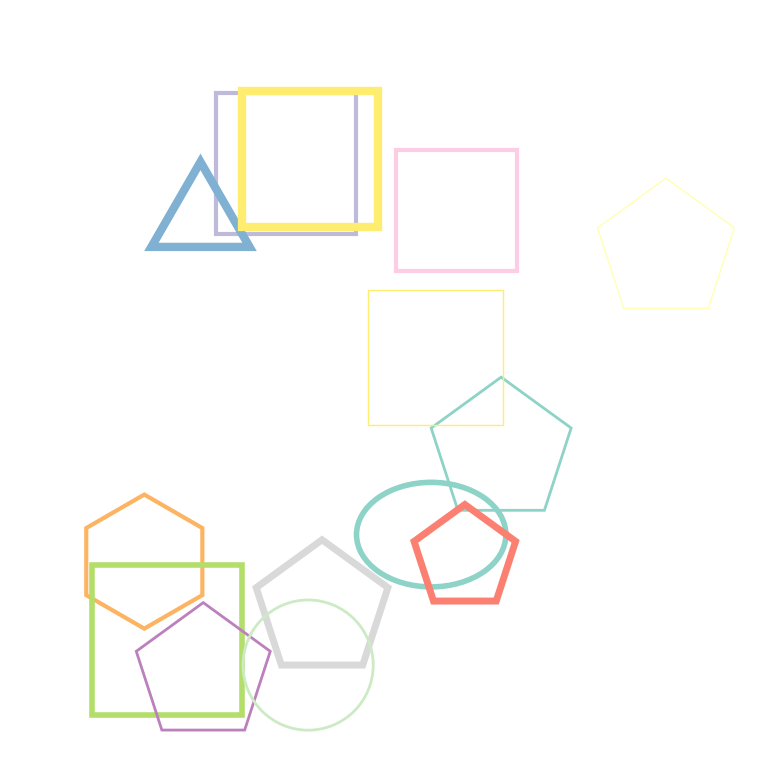[{"shape": "pentagon", "thickness": 1, "radius": 0.48, "center": [0.651, 0.415]}, {"shape": "oval", "thickness": 2, "radius": 0.48, "center": [0.56, 0.306]}, {"shape": "pentagon", "thickness": 0.5, "radius": 0.47, "center": [0.865, 0.675]}, {"shape": "square", "thickness": 1.5, "radius": 0.46, "center": [0.372, 0.788]}, {"shape": "pentagon", "thickness": 2.5, "radius": 0.35, "center": [0.604, 0.275]}, {"shape": "triangle", "thickness": 3, "radius": 0.37, "center": [0.26, 0.716]}, {"shape": "hexagon", "thickness": 1.5, "radius": 0.44, "center": [0.187, 0.271]}, {"shape": "square", "thickness": 2, "radius": 0.49, "center": [0.217, 0.169]}, {"shape": "square", "thickness": 1.5, "radius": 0.39, "center": [0.593, 0.727]}, {"shape": "pentagon", "thickness": 2.5, "radius": 0.45, "center": [0.418, 0.209]}, {"shape": "pentagon", "thickness": 1, "radius": 0.46, "center": [0.264, 0.126]}, {"shape": "circle", "thickness": 1, "radius": 0.42, "center": [0.4, 0.136]}, {"shape": "square", "thickness": 0.5, "radius": 0.44, "center": [0.566, 0.535]}, {"shape": "square", "thickness": 3, "radius": 0.44, "center": [0.403, 0.793]}]